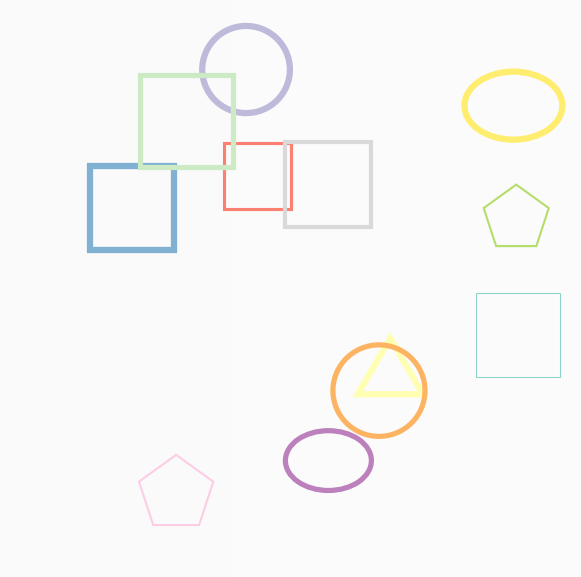[{"shape": "square", "thickness": 0.5, "radius": 0.36, "center": [0.891, 0.419]}, {"shape": "triangle", "thickness": 3, "radius": 0.32, "center": [0.671, 0.349]}, {"shape": "circle", "thickness": 3, "radius": 0.38, "center": [0.423, 0.879]}, {"shape": "square", "thickness": 1.5, "radius": 0.29, "center": [0.443, 0.694]}, {"shape": "square", "thickness": 3, "radius": 0.36, "center": [0.227, 0.639]}, {"shape": "circle", "thickness": 2.5, "radius": 0.4, "center": [0.652, 0.323]}, {"shape": "pentagon", "thickness": 1, "radius": 0.29, "center": [0.888, 0.621]}, {"shape": "pentagon", "thickness": 1, "radius": 0.34, "center": [0.303, 0.144]}, {"shape": "square", "thickness": 2, "radius": 0.37, "center": [0.564, 0.68]}, {"shape": "oval", "thickness": 2.5, "radius": 0.37, "center": [0.565, 0.202]}, {"shape": "square", "thickness": 2.5, "radius": 0.4, "center": [0.321, 0.79]}, {"shape": "oval", "thickness": 3, "radius": 0.42, "center": [0.883, 0.816]}]